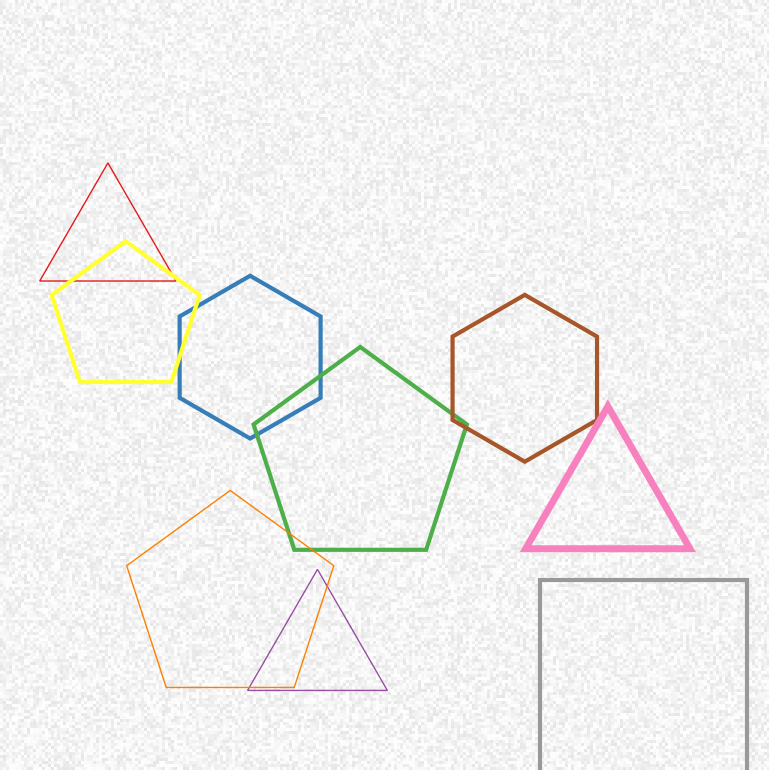[{"shape": "triangle", "thickness": 0.5, "radius": 0.51, "center": [0.14, 0.686]}, {"shape": "hexagon", "thickness": 1.5, "radius": 0.53, "center": [0.325, 0.536]}, {"shape": "pentagon", "thickness": 1.5, "radius": 0.73, "center": [0.468, 0.404]}, {"shape": "triangle", "thickness": 0.5, "radius": 0.52, "center": [0.412, 0.156]}, {"shape": "pentagon", "thickness": 0.5, "radius": 0.71, "center": [0.299, 0.222]}, {"shape": "pentagon", "thickness": 1.5, "radius": 0.51, "center": [0.163, 0.586]}, {"shape": "hexagon", "thickness": 1.5, "radius": 0.54, "center": [0.682, 0.509]}, {"shape": "triangle", "thickness": 2.5, "radius": 0.62, "center": [0.789, 0.349]}, {"shape": "square", "thickness": 1.5, "radius": 0.67, "center": [0.836, 0.112]}]